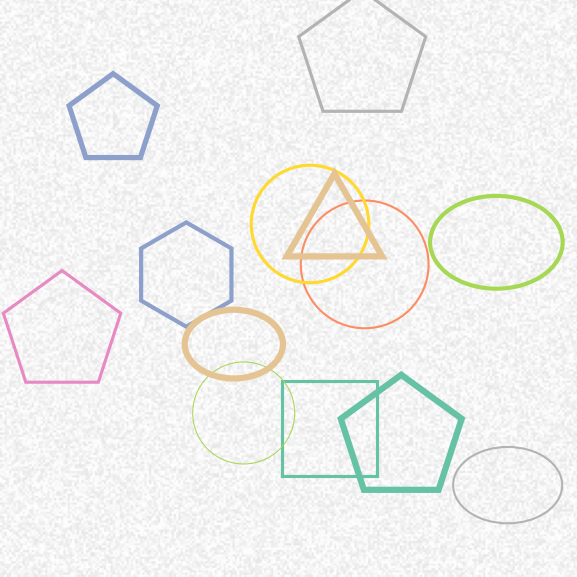[{"shape": "square", "thickness": 1.5, "radius": 0.41, "center": [0.57, 0.257]}, {"shape": "pentagon", "thickness": 3, "radius": 0.55, "center": [0.695, 0.24]}, {"shape": "circle", "thickness": 1, "radius": 0.55, "center": [0.631, 0.541]}, {"shape": "hexagon", "thickness": 2, "radius": 0.45, "center": [0.323, 0.524]}, {"shape": "pentagon", "thickness": 2.5, "radius": 0.4, "center": [0.196, 0.791]}, {"shape": "pentagon", "thickness": 1.5, "radius": 0.53, "center": [0.107, 0.424]}, {"shape": "circle", "thickness": 0.5, "radius": 0.44, "center": [0.422, 0.284]}, {"shape": "oval", "thickness": 2, "radius": 0.57, "center": [0.86, 0.58]}, {"shape": "circle", "thickness": 1.5, "radius": 0.51, "center": [0.537, 0.611]}, {"shape": "oval", "thickness": 3, "radius": 0.43, "center": [0.405, 0.403]}, {"shape": "triangle", "thickness": 3, "radius": 0.48, "center": [0.579, 0.603]}, {"shape": "oval", "thickness": 1, "radius": 0.47, "center": [0.879, 0.159]}, {"shape": "pentagon", "thickness": 1.5, "radius": 0.58, "center": [0.627, 0.9]}]